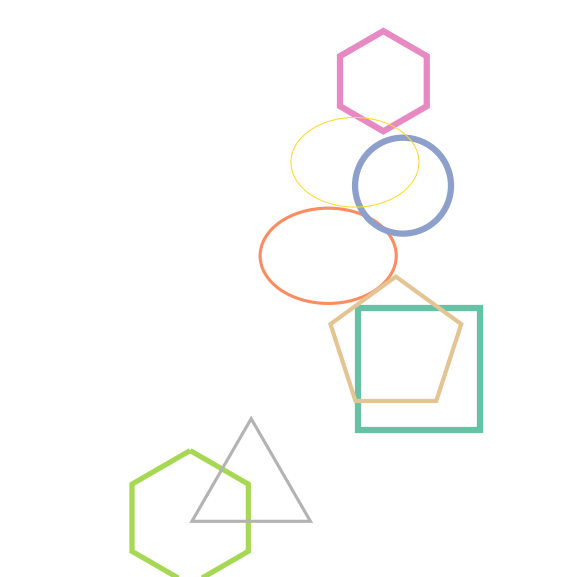[{"shape": "square", "thickness": 3, "radius": 0.53, "center": [0.725, 0.36]}, {"shape": "oval", "thickness": 1.5, "radius": 0.59, "center": [0.568, 0.556]}, {"shape": "circle", "thickness": 3, "radius": 0.42, "center": [0.698, 0.678]}, {"shape": "hexagon", "thickness": 3, "radius": 0.43, "center": [0.664, 0.859]}, {"shape": "hexagon", "thickness": 2.5, "radius": 0.58, "center": [0.329, 0.103]}, {"shape": "oval", "thickness": 0.5, "radius": 0.55, "center": [0.615, 0.718]}, {"shape": "pentagon", "thickness": 2, "radius": 0.6, "center": [0.685, 0.401]}, {"shape": "triangle", "thickness": 1.5, "radius": 0.59, "center": [0.435, 0.156]}]